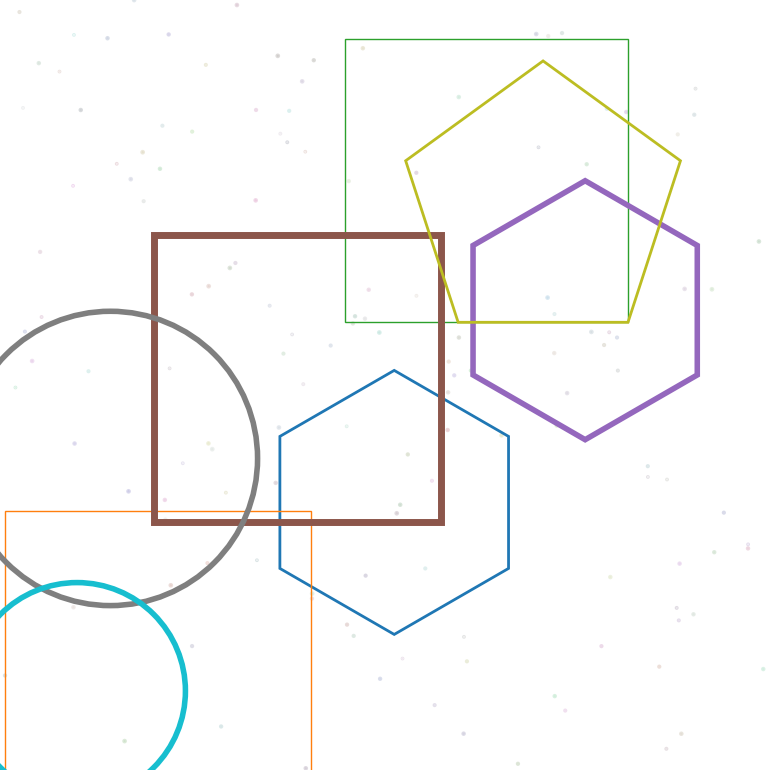[{"shape": "hexagon", "thickness": 1, "radius": 0.86, "center": [0.512, 0.348]}, {"shape": "square", "thickness": 0.5, "radius": 0.99, "center": [0.206, 0.138]}, {"shape": "square", "thickness": 0.5, "radius": 0.92, "center": [0.631, 0.766]}, {"shape": "hexagon", "thickness": 2, "radius": 0.84, "center": [0.76, 0.597]}, {"shape": "square", "thickness": 2.5, "radius": 0.93, "center": [0.386, 0.508]}, {"shape": "circle", "thickness": 2, "radius": 0.96, "center": [0.143, 0.405]}, {"shape": "pentagon", "thickness": 1, "radius": 0.94, "center": [0.705, 0.733]}, {"shape": "circle", "thickness": 2, "radius": 0.7, "center": [0.1, 0.103]}]